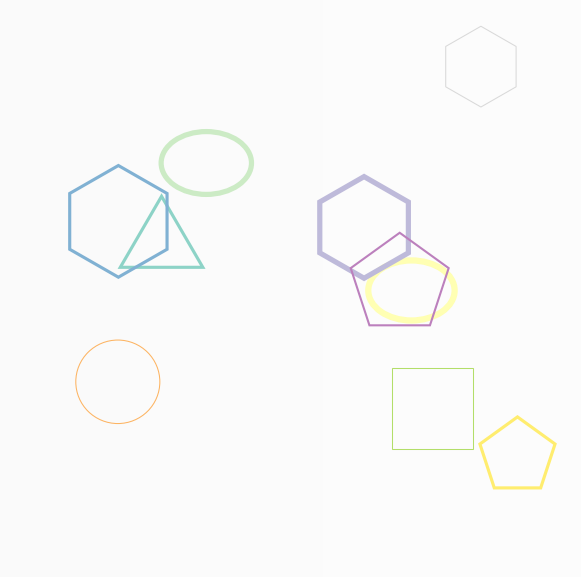[{"shape": "triangle", "thickness": 1.5, "radius": 0.41, "center": [0.278, 0.577]}, {"shape": "oval", "thickness": 3, "radius": 0.37, "center": [0.708, 0.496]}, {"shape": "hexagon", "thickness": 2.5, "radius": 0.44, "center": [0.626, 0.605]}, {"shape": "hexagon", "thickness": 1.5, "radius": 0.48, "center": [0.204, 0.616]}, {"shape": "circle", "thickness": 0.5, "radius": 0.36, "center": [0.203, 0.338]}, {"shape": "square", "thickness": 0.5, "radius": 0.35, "center": [0.744, 0.291]}, {"shape": "hexagon", "thickness": 0.5, "radius": 0.35, "center": [0.827, 0.884]}, {"shape": "pentagon", "thickness": 1, "radius": 0.44, "center": [0.688, 0.507]}, {"shape": "oval", "thickness": 2.5, "radius": 0.39, "center": [0.355, 0.717]}, {"shape": "pentagon", "thickness": 1.5, "radius": 0.34, "center": [0.89, 0.209]}]